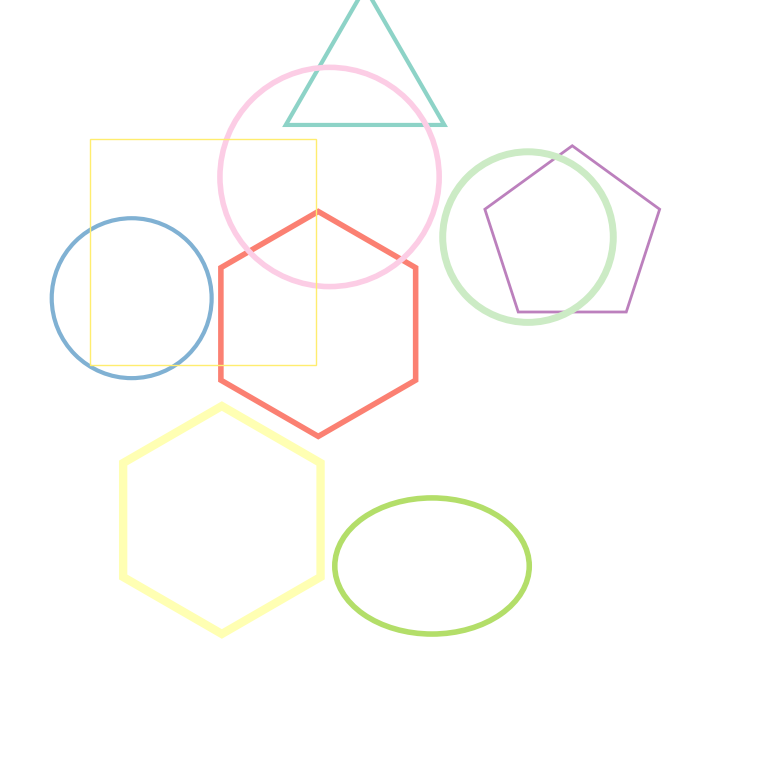[{"shape": "triangle", "thickness": 1.5, "radius": 0.59, "center": [0.474, 0.897]}, {"shape": "hexagon", "thickness": 3, "radius": 0.74, "center": [0.288, 0.325]}, {"shape": "hexagon", "thickness": 2, "radius": 0.73, "center": [0.413, 0.579]}, {"shape": "circle", "thickness": 1.5, "radius": 0.52, "center": [0.171, 0.613]}, {"shape": "oval", "thickness": 2, "radius": 0.63, "center": [0.561, 0.265]}, {"shape": "circle", "thickness": 2, "radius": 0.71, "center": [0.428, 0.77]}, {"shape": "pentagon", "thickness": 1, "radius": 0.6, "center": [0.743, 0.691]}, {"shape": "circle", "thickness": 2.5, "radius": 0.55, "center": [0.686, 0.692]}, {"shape": "square", "thickness": 0.5, "radius": 0.73, "center": [0.264, 0.673]}]